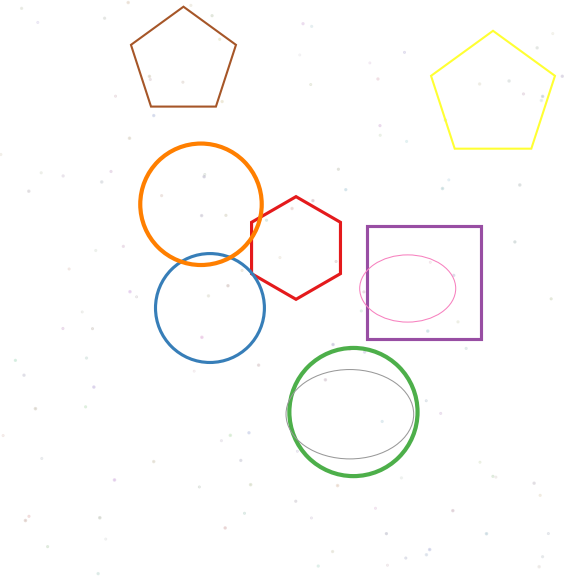[{"shape": "hexagon", "thickness": 1.5, "radius": 0.44, "center": [0.513, 0.57]}, {"shape": "circle", "thickness": 1.5, "radius": 0.47, "center": [0.364, 0.466]}, {"shape": "circle", "thickness": 2, "radius": 0.55, "center": [0.612, 0.286]}, {"shape": "square", "thickness": 1.5, "radius": 0.49, "center": [0.734, 0.51]}, {"shape": "circle", "thickness": 2, "radius": 0.53, "center": [0.348, 0.645]}, {"shape": "pentagon", "thickness": 1, "radius": 0.56, "center": [0.854, 0.833]}, {"shape": "pentagon", "thickness": 1, "radius": 0.48, "center": [0.318, 0.892]}, {"shape": "oval", "thickness": 0.5, "radius": 0.42, "center": [0.706, 0.5]}, {"shape": "oval", "thickness": 0.5, "radius": 0.55, "center": [0.606, 0.282]}]